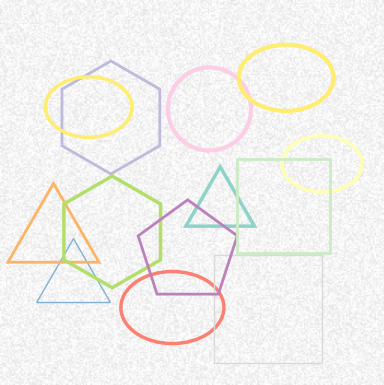[{"shape": "triangle", "thickness": 2.5, "radius": 0.51, "center": [0.572, 0.464]}, {"shape": "oval", "thickness": 2.5, "radius": 0.52, "center": [0.837, 0.574]}, {"shape": "hexagon", "thickness": 2, "radius": 0.73, "center": [0.288, 0.695]}, {"shape": "oval", "thickness": 2.5, "radius": 0.67, "center": [0.448, 0.201]}, {"shape": "triangle", "thickness": 1, "radius": 0.55, "center": [0.191, 0.269]}, {"shape": "triangle", "thickness": 2, "radius": 0.68, "center": [0.139, 0.387]}, {"shape": "hexagon", "thickness": 2.5, "radius": 0.72, "center": [0.292, 0.398]}, {"shape": "circle", "thickness": 3, "radius": 0.54, "center": [0.544, 0.717]}, {"shape": "square", "thickness": 1, "radius": 0.7, "center": [0.696, 0.198]}, {"shape": "pentagon", "thickness": 2, "radius": 0.68, "center": [0.488, 0.346]}, {"shape": "square", "thickness": 2, "radius": 0.61, "center": [0.736, 0.465]}, {"shape": "oval", "thickness": 2.5, "radius": 0.56, "center": [0.23, 0.722]}, {"shape": "oval", "thickness": 3, "radius": 0.62, "center": [0.743, 0.798]}]